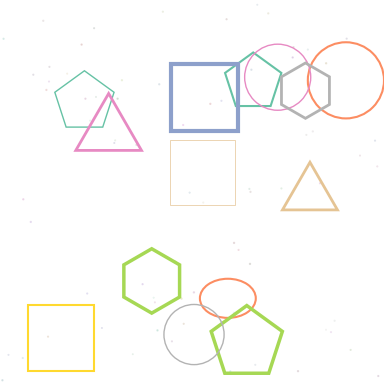[{"shape": "pentagon", "thickness": 1.5, "radius": 0.38, "center": [0.658, 0.787]}, {"shape": "pentagon", "thickness": 1, "radius": 0.4, "center": [0.219, 0.735]}, {"shape": "circle", "thickness": 1.5, "radius": 0.49, "center": [0.898, 0.791]}, {"shape": "oval", "thickness": 1.5, "radius": 0.36, "center": [0.592, 0.225]}, {"shape": "square", "thickness": 3, "radius": 0.44, "center": [0.531, 0.746]}, {"shape": "triangle", "thickness": 2, "radius": 0.49, "center": [0.282, 0.659]}, {"shape": "circle", "thickness": 1, "radius": 0.43, "center": [0.721, 0.799]}, {"shape": "hexagon", "thickness": 2.5, "radius": 0.42, "center": [0.394, 0.27]}, {"shape": "pentagon", "thickness": 2.5, "radius": 0.49, "center": [0.641, 0.109]}, {"shape": "square", "thickness": 1.5, "radius": 0.43, "center": [0.158, 0.122]}, {"shape": "square", "thickness": 0.5, "radius": 0.42, "center": [0.525, 0.553]}, {"shape": "triangle", "thickness": 2, "radius": 0.41, "center": [0.805, 0.496]}, {"shape": "hexagon", "thickness": 2, "radius": 0.36, "center": [0.793, 0.765]}, {"shape": "circle", "thickness": 1, "radius": 0.39, "center": [0.504, 0.131]}]